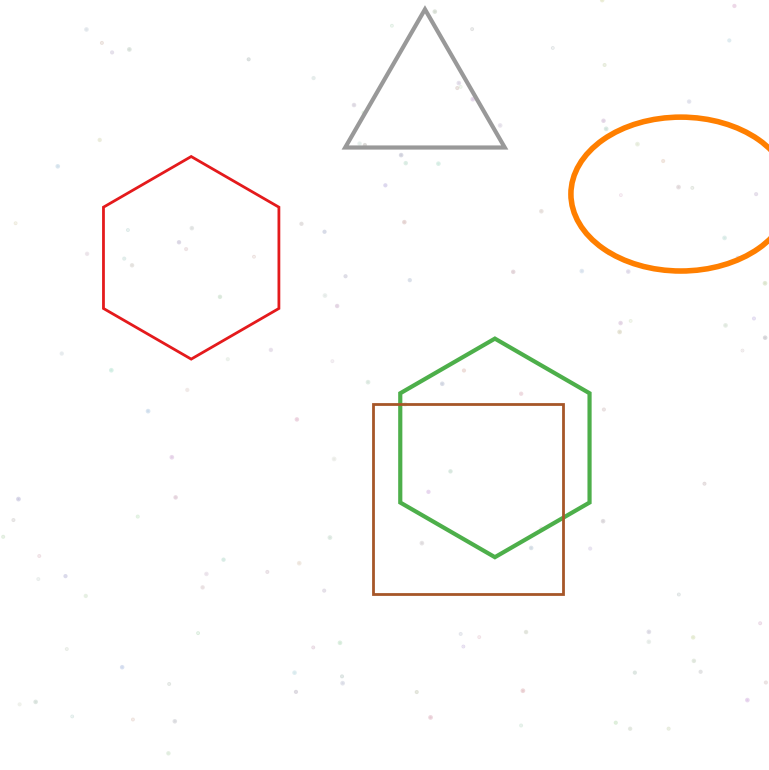[{"shape": "hexagon", "thickness": 1, "radius": 0.66, "center": [0.248, 0.665]}, {"shape": "hexagon", "thickness": 1.5, "radius": 0.71, "center": [0.643, 0.418]}, {"shape": "oval", "thickness": 2, "radius": 0.71, "center": [0.884, 0.748]}, {"shape": "square", "thickness": 1, "radius": 0.62, "center": [0.608, 0.352]}, {"shape": "triangle", "thickness": 1.5, "radius": 0.6, "center": [0.552, 0.868]}]